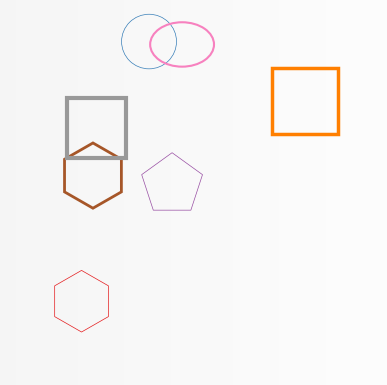[{"shape": "hexagon", "thickness": 0.5, "radius": 0.4, "center": [0.21, 0.218]}, {"shape": "circle", "thickness": 0.5, "radius": 0.35, "center": [0.385, 0.892]}, {"shape": "pentagon", "thickness": 0.5, "radius": 0.41, "center": [0.444, 0.521]}, {"shape": "square", "thickness": 2.5, "radius": 0.43, "center": [0.787, 0.738]}, {"shape": "hexagon", "thickness": 2, "radius": 0.42, "center": [0.24, 0.544]}, {"shape": "oval", "thickness": 1.5, "radius": 0.41, "center": [0.47, 0.885]}, {"shape": "square", "thickness": 3, "radius": 0.39, "center": [0.249, 0.667]}]